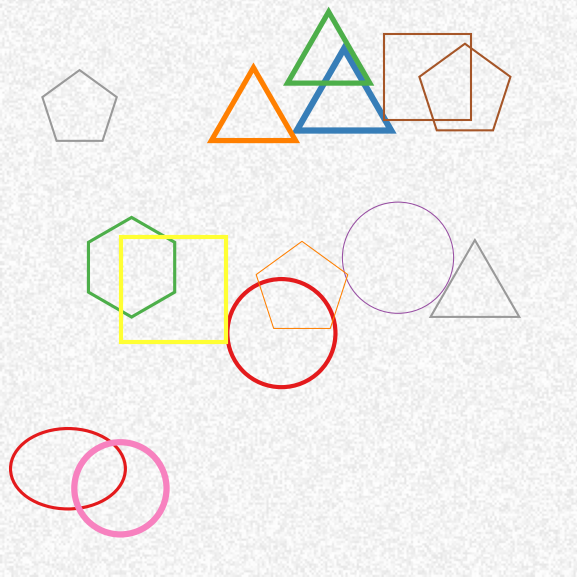[{"shape": "oval", "thickness": 1.5, "radius": 0.5, "center": [0.118, 0.187]}, {"shape": "circle", "thickness": 2, "radius": 0.47, "center": [0.487, 0.422]}, {"shape": "triangle", "thickness": 3, "radius": 0.47, "center": [0.596, 0.82]}, {"shape": "triangle", "thickness": 2.5, "radius": 0.41, "center": [0.569, 0.896]}, {"shape": "hexagon", "thickness": 1.5, "radius": 0.43, "center": [0.228, 0.536]}, {"shape": "circle", "thickness": 0.5, "radius": 0.48, "center": [0.689, 0.553]}, {"shape": "pentagon", "thickness": 0.5, "radius": 0.42, "center": [0.523, 0.498]}, {"shape": "triangle", "thickness": 2.5, "radius": 0.42, "center": [0.439, 0.798]}, {"shape": "square", "thickness": 2, "radius": 0.46, "center": [0.3, 0.498]}, {"shape": "pentagon", "thickness": 1, "radius": 0.41, "center": [0.805, 0.841]}, {"shape": "square", "thickness": 1, "radius": 0.38, "center": [0.74, 0.866]}, {"shape": "circle", "thickness": 3, "radius": 0.4, "center": [0.209, 0.154]}, {"shape": "pentagon", "thickness": 1, "radius": 0.34, "center": [0.138, 0.81]}, {"shape": "triangle", "thickness": 1, "radius": 0.44, "center": [0.822, 0.495]}]